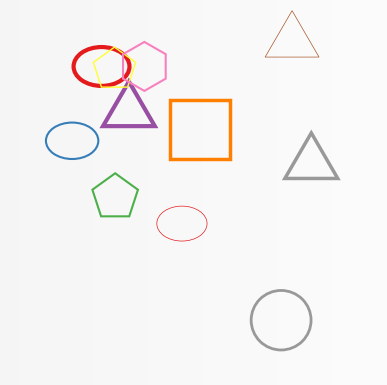[{"shape": "oval", "thickness": 3, "radius": 0.36, "center": [0.262, 0.827]}, {"shape": "oval", "thickness": 0.5, "radius": 0.32, "center": [0.47, 0.419]}, {"shape": "oval", "thickness": 1.5, "radius": 0.34, "center": [0.186, 0.634]}, {"shape": "pentagon", "thickness": 1.5, "radius": 0.31, "center": [0.297, 0.488]}, {"shape": "triangle", "thickness": 3, "radius": 0.39, "center": [0.333, 0.711]}, {"shape": "square", "thickness": 2.5, "radius": 0.38, "center": [0.516, 0.665]}, {"shape": "pentagon", "thickness": 1, "radius": 0.29, "center": [0.295, 0.82]}, {"shape": "triangle", "thickness": 0.5, "radius": 0.4, "center": [0.754, 0.892]}, {"shape": "hexagon", "thickness": 1.5, "radius": 0.32, "center": [0.373, 0.827]}, {"shape": "triangle", "thickness": 2.5, "radius": 0.39, "center": [0.803, 0.576]}, {"shape": "circle", "thickness": 2, "radius": 0.39, "center": [0.725, 0.168]}]